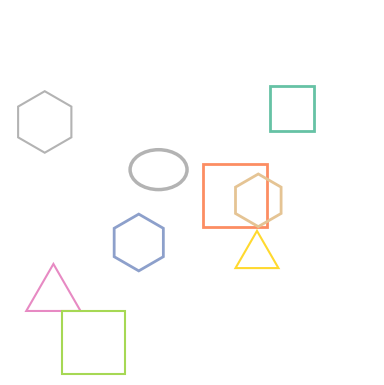[{"shape": "square", "thickness": 2, "radius": 0.29, "center": [0.758, 0.718]}, {"shape": "square", "thickness": 2, "radius": 0.41, "center": [0.611, 0.492]}, {"shape": "hexagon", "thickness": 2, "radius": 0.37, "center": [0.36, 0.37]}, {"shape": "triangle", "thickness": 1.5, "radius": 0.41, "center": [0.139, 0.233]}, {"shape": "square", "thickness": 1.5, "radius": 0.41, "center": [0.244, 0.11]}, {"shape": "triangle", "thickness": 1.5, "radius": 0.32, "center": [0.667, 0.336]}, {"shape": "hexagon", "thickness": 2, "radius": 0.34, "center": [0.671, 0.48]}, {"shape": "hexagon", "thickness": 1.5, "radius": 0.4, "center": [0.116, 0.683]}, {"shape": "oval", "thickness": 2.5, "radius": 0.37, "center": [0.412, 0.559]}]